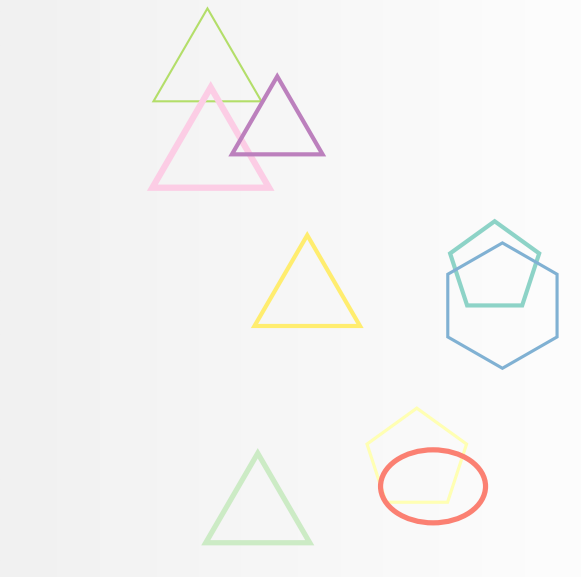[{"shape": "pentagon", "thickness": 2, "radius": 0.4, "center": [0.851, 0.535]}, {"shape": "pentagon", "thickness": 1.5, "radius": 0.45, "center": [0.717, 0.202]}, {"shape": "oval", "thickness": 2.5, "radius": 0.45, "center": [0.745, 0.157]}, {"shape": "hexagon", "thickness": 1.5, "radius": 0.54, "center": [0.864, 0.47]}, {"shape": "triangle", "thickness": 1, "radius": 0.54, "center": [0.357, 0.877]}, {"shape": "triangle", "thickness": 3, "radius": 0.58, "center": [0.363, 0.732]}, {"shape": "triangle", "thickness": 2, "radius": 0.45, "center": [0.477, 0.777]}, {"shape": "triangle", "thickness": 2.5, "radius": 0.52, "center": [0.443, 0.111]}, {"shape": "triangle", "thickness": 2, "radius": 0.52, "center": [0.529, 0.487]}]